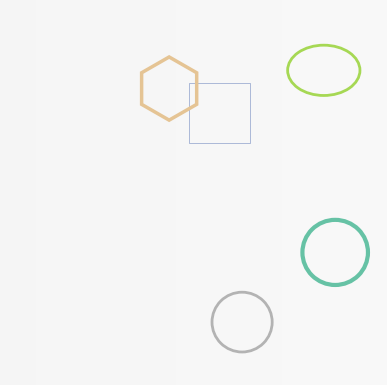[{"shape": "circle", "thickness": 3, "radius": 0.42, "center": [0.865, 0.344]}, {"shape": "square", "thickness": 0.5, "radius": 0.39, "center": [0.566, 0.707]}, {"shape": "oval", "thickness": 2, "radius": 0.47, "center": [0.836, 0.817]}, {"shape": "hexagon", "thickness": 2.5, "radius": 0.41, "center": [0.437, 0.77]}, {"shape": "circle", "thickness": 2, "radius": 0.39, "center": [0.625, 0.163]}]